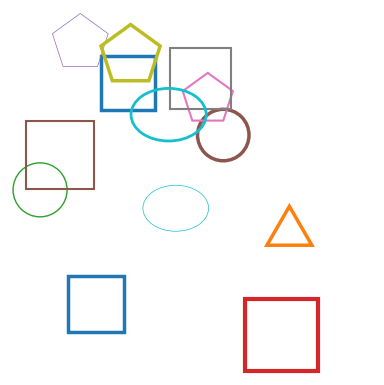[{"shape": "square", "thickness": 2.5, "radius": 0.35, "center": [0.332, 0.785]}, {"shape": "square", "thickness": 2.5, "radius": 0.36, "center": [0.248, 0.21]}, {"shape": "triangle", "thickness": 2.5, "radius": 0.34, "center": [0.752, 0.397]}, {"shape": "circle", "thickness": 1, "radius": 0.35, "center": [0.104, 0.507]}, {"shape": "square", "thickness": 3, "radius": 0.47, "center": [0.731, 0.13]}, {"shape": "pentagon", "thickness": 0.5, "radius": 0.38, "center": [0.209, 0.889]}, {"shape": "circle", "thickness": 2.5, "radius": 0.33, "center": [0.58, 0.649]}, {"shape": "square", "thickness": 1.5, "radius": 0.44, "center": [0.156, 0.598]}, {"shape": "pentagon", "thickness": 1.5, "radius": 0.34, "center": [0.54, 0.742]}, {"shape": "square", "thickness": 1.5, "radius": 0.4, "center": [0.521, 0.796]}, {"shape": "pentagon", "thickness": 2.5, "radius": 0.4, "center": [0.339, 0.856]}, {"shape": "oval", "thickness": 0.5, "radius": 0.43, "center": [0.457, 0.459]}, {"shape": "oval", "thickness": 2, "radius": 0.49, "center": [0.438, 0.702]}]